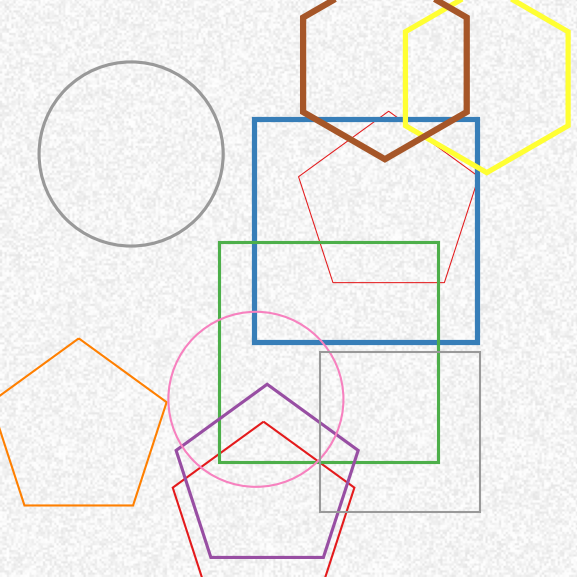[{"shape": "pentagon", "thickness": 0.5, "radius": 0.82, "center": [0.673, 0.642]}, {"shape": "pentagon", "thickness": 1, "radius": 0.83, "center": [0.456, 0.104]}, {"shape": "square", "thickness": 2.5, "radius": 0.97, "center": [0.633, 0.6]}, {"shape": "square", "thickness": 1.5, "radius": 0.95, "center": [0.569, 0.39]}, {"shape": "pentagon", "thickness": 1.5, "radius": 0.83, "center": [0.463, 0.168]}, {"shape": "pentagon", "thickness": 1, "radius": 0.8, "center": [0.136, 0.253]}, {"shape": "hexagon", "thickness": 2.5, "radius": 0.81, "center": [0.843, 0.863]}, {"shape": "hexagon", "thickness": 3, "radius": 0.82, "center": [0.667, 0.887]}, {"shape": "circle", "thickness": 1, "radius": 0.76, "center": [0.443, 0.308]}, {"shape": "circle", "thickness": 1.5, "radius": 0.8, "center": [0.227, 0.732]}, {"shape": "square", "thickness": 1, "radius": 0.69, "center": [0.692, 0.252]}]